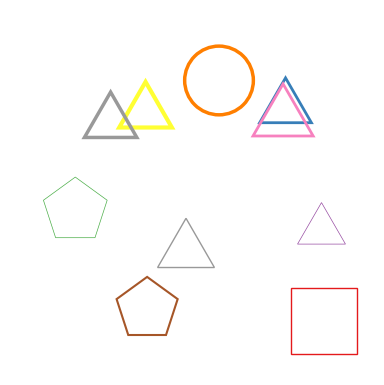[{"shape": "square", "thickness": 1, "radius": 0.43, "center": [0.841, 0.167]}, {"shape": "triangle", "thickness": 2, "radius": 0.39, "center": [0.742, 0.72]}, {"shape": "pentagon", "thickness": 0.5, "radius": 0.44, "center": [0.196, 0.453]}, {"shape": "triangle", "thickness": 0.5, "radius": 0.36, "center": [0.835, 0.402]}, {"shape": "circle", "thickness": 2.5, "radius": 0.45, "center": [0.569, 0.791]}, {"shape": "triangle", "thickness": 3, "radius": 0.4, "center": [0.378, 0.708]}, {"shape": "pentagon", "thickness": 1.5, "radius": 0.42, "center": [0.382, 0.197]}, {"shape": "triangle", "thickness": 2, "radius": 0.45, "center": [0.735, 0.692]}, {"shape": "triangle", "thickness": 2.5, "radius": 0.39, "center": [0.287, 0.682]}, {"shape": "triangle", "thickness": 1, "radius": 0.43, "center": [0.483, 0.348]}]